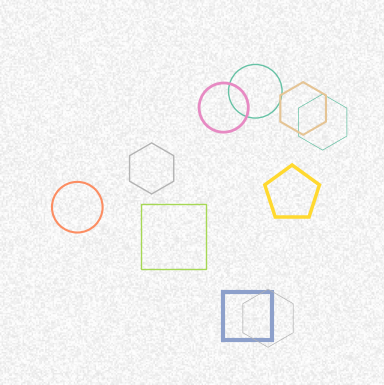[{"shape": "hexagon", "thickness": 0.5, "radius": 0.36, "center": [0.838, 0.683]}, {"shape": "circle", "thickness": 1, "radius": 0.35, "center": [0.663, 0.763]}, {"shape": "circle", "thickness": 1.5, "radius": 0.33, "center": [0.201, 0.462]}, {"shape": "square", "thickness": 3, "radius": 0.32, "center": [0.643, 0.179]}, {"shape": "circle", "thickness": 2, "radius": 0.32, "center": [0.581, 0.721]}, {"shape": "square", "thickness": 1, "radius": 0.42, "center": [0.451, 0.385]}, {"shape": "pentagon", "thickness": 2.5, "radius": 0.37, "center": [0.759, 0.497]}, {"shape": "hexagon", "thickness": 1.5, "radius": 0.34, "center": [0.787, 0.718]}, {"shape": "hexagon", "thickness": 0.5, "radius": 0.38, "center": [0.696, 0.173]}, {"shape": "hexagon", "thickness": 1, "radius": 0.33, "center": [0.394, 0.562]}]